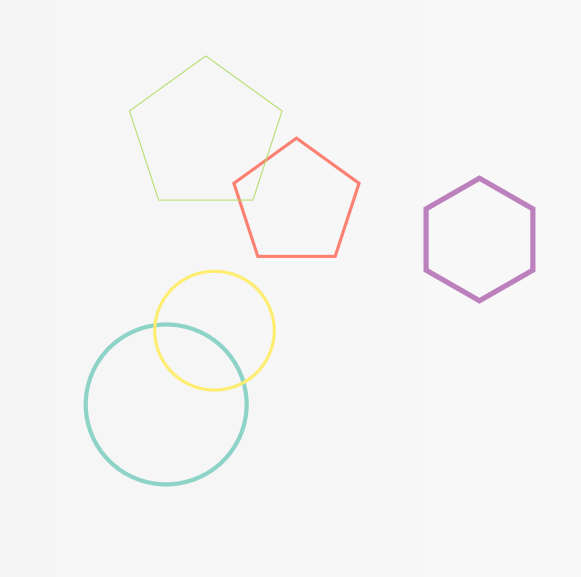[{"shape": "circle", "thickness": 2, "radius": 0.69, "center": [0.286, 0.299]}, {"shape": "pentagon", "thickness": 1.5, "radius": 0.57, "center": [0.51, 0.647]}, {"shape": "pentagon", "thickness": 0.5, "radius": 0.69, "center": [0.354, 0.764]}, {"shape": "hexagon", "thickness": 2.5, "radius": 0.53, "center": [0.825, 0.584]}, {"shape": "circle", "thickness": 1.5, "radius": 0.51, "center": [0.369, 0.427]}]